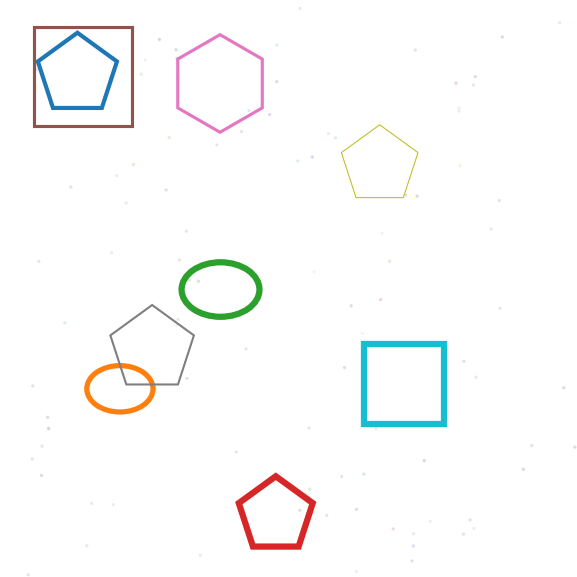[{"shape": "pentagon", "thickness": 2, "radius": 0.36, "center": [0.134, 0.87]}, {"shape": "oval", "thickness": 2.5, "radius": 0.29, "center": [0.208, 0.326]}, {"shape": "oval", "thickness": 3, "radius": 0.34, "center": [0.382, 0.498]}, {"shape": "pentagon", "thickness": 3, "radius": 0.34, "center": [0.478, 0.107]}, {"shape": "square", "thickness": 1.5, "radius": 0.43, "center": [0.144, 0.866]}, {"shape": "hexagon", "thickness": 1.5, "radius": 0.42, "center": [0.381, 0.855]}, {"shape": "pentagon", "thickness": 1, "radius": 0.38, "center": [0.263, 0.395]}, {"shape": "pentagon", "thickness": 0.5, "radius": 0.35, "center": [0.657, 0.713]}, {"shape": "square", "thickness": 3, "radius": 0.35, "center": [0.699, 0.334]}]